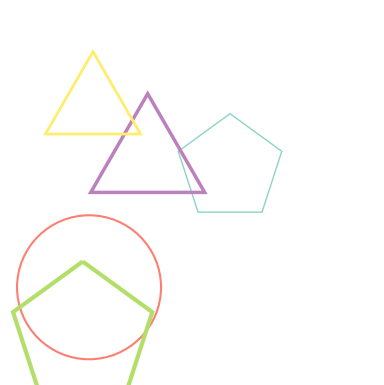[{"shape": "pentagon", "thickness": 1, "radius": 0.71, "center": [0.597, 0.563]}, {"shape": "circle", "thickness": 1.5, "radius": 0.94, "center": [0.231, 0.254]}, {"shape": "pentagon", "thickness": 3, "radius": 0.95, "center": [0.215, 0.131]}, {"shape": "triangle", "thickness": 2.5, "radius": 0.85, "center": [0.384, 0.586]}, {"shape": "triangle", "thickness": 2, "radius": 0.71, "center": [0.242, 0.723]}]